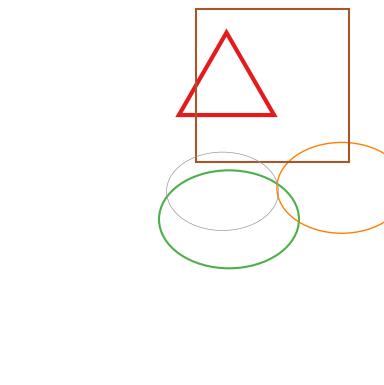[{"shape": "triangle", "thickness": 3, "radius": 0.71, "center": [0.588, 0.773]}, {"shape": "oval", "thickness": 1.5, "radius": 0.91, "center": [0.595, 0.43]}, {"shape": "oval", "thickness": 1, "radius": 0.84, "center": [0.888, 0.512]}, {"shape": "square", "thickness": 1.5, "radius": 0.99, "center": [0.707, 0.777]}, {"shape": "oval", "thickness": 0.5, "radius": 0.73, "center": [0.578, 0.503]}]